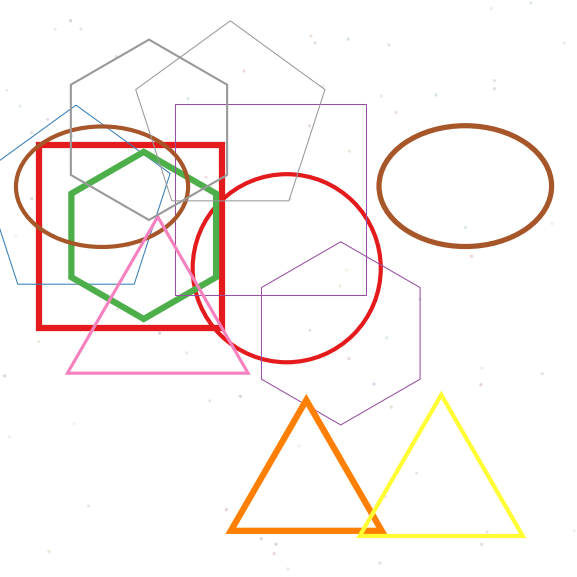[{"shape": "square", "thickness": 3, "radius": 0.79, "center": [0.226, 0.59]}, {"shape": "circle", "thickness": 2, "radius": 0.81, "center": [0.496, 0.535]}, {"shape": "pentagon", "thickness": 0.5, "radius": 0.86, "center": [0.132, 0.646]}, {"shape": "hexagon", "thickness": 3, "radius": 0.72, "center": [0.249, 0.591]}, {"shape": "square", "thickness": 0.5, "radius": 0.83, "center": [0.468, 0.654]}, {"shape": "hexagon", "thickness": 0.5, "radius": 0.79, "center": [0.59, 0.422]}, {"shape": "triangle", "thickness": 3, "radius": 0.75, "center": [0.53, 0.155]}, {"shape": "triangle", "thickness": 2, "radius": 0.82, "center": [0.764, 0.153]}, {"shape": "oval", "thickness": 2, "radius": 0.75, "center": [0.177, 0.676]}, {"shape": "oval", "thickness": 2.5, "radius": 0.75, "center": [0.806, 0.677]}, {"shape": "triangle", "thickness": 1.5, "radius": 0.9, "center": [0.273, 0.443]}, {"shape": "pentagon", "thickness": 0.5, "radius": 0.86, "center": [0.399, 0.791]}, {"shape": "hexagon", "thickness": 1, "radius": 0.78, "center": [0.258, 0.774]}]